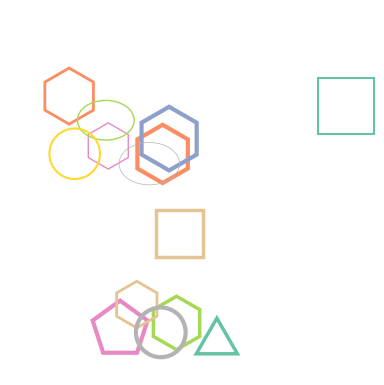[{"shape": "triangle", "thickness": 2.5, "radius": 0.31, "center": [0.563, 0.112]}, {"shape": "square", "thickness": 1.5, "radius": 0.36, "center": [0.899, 0.724]}, {"shape": "hexagon", "thickness": 2, "radius": 0.36, "center": [0.18, 0.75]}, {"shape": "hexagon", "thickness": 3, "radius": 0.38, "center": [0.422, 0.6]}, {"shape": "hexagon", "thickness": 3, "radius": 0.41, "center": [0.439, 0.64]}, {"shape": "hexagon", "thickness": 1, "radius": 0.3, "center": [0.281, 0.621]}, {"shape": "pentagon", "thickness": 3, "radius": 0.37, "center": [0.312, 0.144]}, {"shape": "oval", "thickness": 1, "radius": 0.37, "center": [0.275, 0.688]}, {"shape": "hexagon", "thickness": 2.5, "radius": 0.35, "center": [0.459, 0.161]}, {"shape": "circle", "thickness": 1.5, "radius": 0.33, "center": [0.194, 0.601]}, {"shape": "square", "thickness": 2.5, "radius": 0.3, "center": [0.467, 0.393]}, {"shape": "hexagon", "thickness": 2, "radius": 0.3, "center": [0.355, 0.209]}, {"shape": "circle", "thickness": 3, "radius": 0.32, "center": [0.418, 0.137]}, {"shape": "oval", "thickness": 0.5, "radius": 0.39, "center": [0.388, 0.575]}]